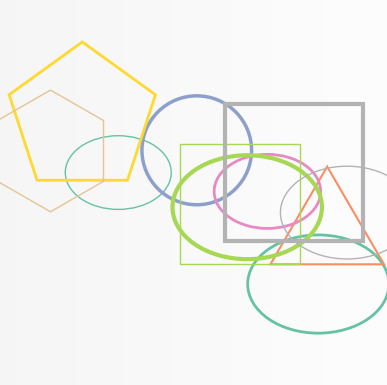[{"shape": "oval", "thickness": 2, "radius": 0.91, "center": [0.821, 0.262]}, {"shape": "oval", "thickness": 1, "radius": 0.68, "center": [0.305, 0.552]}, {"shape": "triangle", "thickness": 1.5, "radius": 0.85, "center": [0.844, 0.398]}, {"shape": "circle", "thickness": 2.5, "radius": 0.71, "center": [0.508, 0.61]}, {"shape": "oval", "thickness": 2, "radius": 0.69, "center": [0.69, 0.503]}, {"shape": "oval", "thickness": 3, "radius": 0.96, "center": [0.638, 0.462]}, {"shape": "square", "thickness": 1, "radius": 0.78, "center": [0.619, 0.47]}, {"shape": "pentagon", "thickness": 2, "radius": 0.99, "center": [0.212, 0.693]}, {"shape": "hexagon", "thickness": 1, "radius": 0.79, "center": [0.13, 0.608]}, {"shape": "oval", "thickness": 1, "radius": 0.86, "center": [0.896, 0.448]}, {"shape": "square", "thickness": 3, "radius": 0.89, "center": [0.759, 0.552]}]